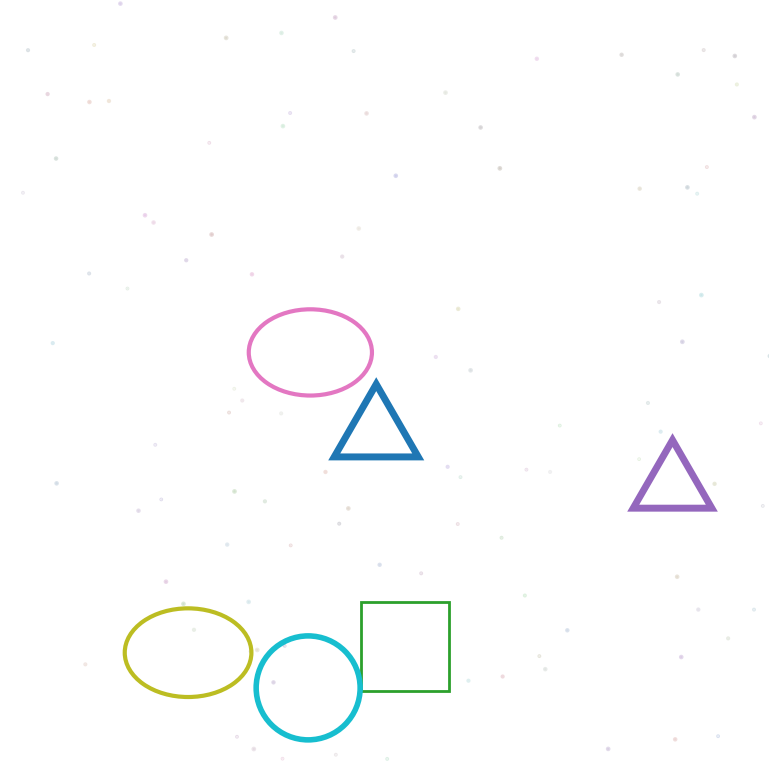[{"shape": "triangle", "thickness": 2.5, "radius": 0.31, "center": [0.489, 0.438]}, {"shape": "square", "thickness": 1, "radius": 0.29, "center": [0.526, 0.16]}, {"shape": "triangle", "thickness": 2.5, "radius": 0.29, "center": [0.873, 0.37]}, {"shape": "oval", "thickness": 1.5, "radius": 0.4, "center": [0.403, 0.542]}, {"shape": "oval", "thickness": 1.5, "radius": 0.41, "center": [0.244, 0.152]}, {"shape": "circle", "thickness": 2, "radius": 0.34, "center": [0.4, 0.107]}]